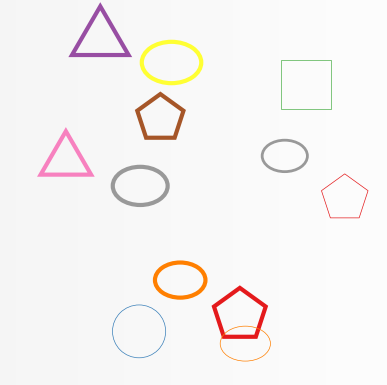[{"shape": "pentagon", "thickness": 0.5, "radius": 0.32, "center": [0.89, 0.485]}, {"shape": "pentagon", "thickness": 3, "radius": 0.35, "center": [0.619, 0.182]}, {"shape": "circle", "thickness": 0.5, "radius": 0.34, "center": [0.359, 0.139]}, {"shape": "square", "thickness": 0.5, "radius": 0.32, "center": [0.79, 0.781]}, {"shape": "triangle", "thickness": 3, "radius": 0.42, "center": [0.259, 0.899]}, {"shape": "oval", "thickness": 0.5, "radius": 0.32, "center": [0.633, 0.107]}, {"shape": "oval", "thickness": 3, "radius": 0.33, "center": [0.465, 0.273]}, {"shape": "oval", "thickness": 3, "radius": 0.38, "center": [0.443, 0.838]}, {"shape": "pentagon", "thickness": 3, "radius": 0.31, "center": [0.414, 0.693]}, {"shape": "triangle", "thickness": 3, "radius": 0.38, "center": [0.17, 0.584]}, {"shape": "oval", "thickness": 3, "radius": 0.35, "center": [0.362, 0.517]}, {"shape": "oval", "thickness": 2, "radius": 0.29, "center": [0.735, 0.595]}]